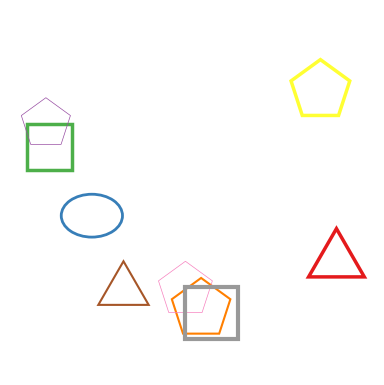[{"shape": "triangle", "thickness": 2.5, "radius": 0.42, "center": [0.874, 0.323]}, {"shape": "oval", "thickness": 2, "radius": 0.4, "center": [0.239, 0.44]}, {"shape": "square", "thickness": 2.5, "radius": 0.3, "center": [0.128, 0.618]}, {"shape": "pentagon", "thickness": 0.5, "radius": 0.34, "center": [0.119, 0.679]}, {"shape": "pentagon", "thickness": 1.5, "radius": 0.4, "center": [0.522, 0.198]}, {"shape": "pentagon", "thickness": 2.5, "radius": 0.4, "center": [0.832, 0.765]}, {"shape": "triangle", "thickness": 1.5, "radius": 0.38, "center": [0.321, 0.246]}, {"shape": "pentagon", "thickness": 0.5, "radius": 0.37, "center": [0.482, 0.248]}, {"shape": "square", "thickness": 3, "radius": 0.34, "center": [0.549, 0.187]}]